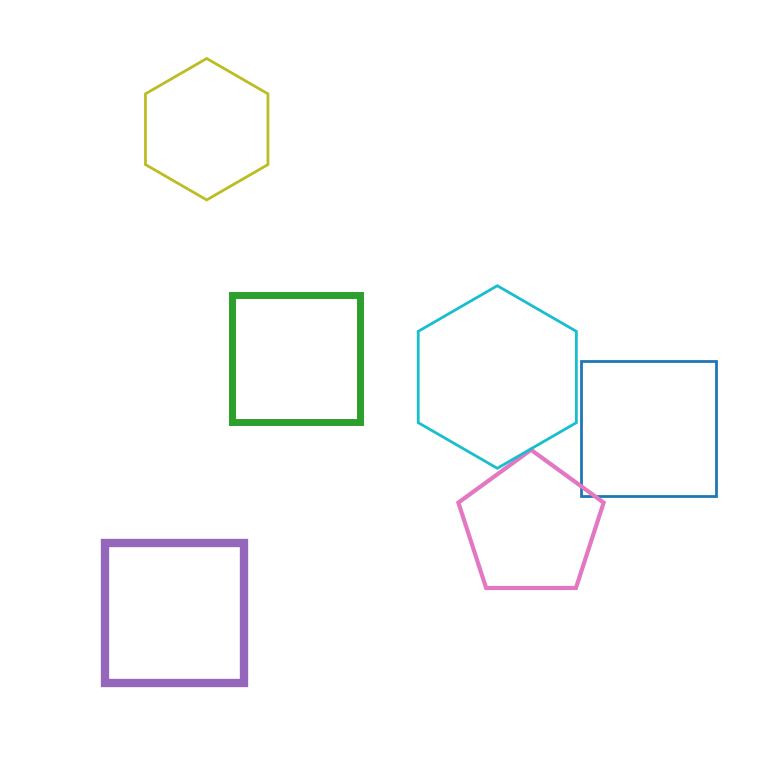[{"shape": "square", "thickness": 1, "radius": 0.44, "center": [0.842, 0.444]}, {"shape": "square", "thickness": 2.5, "radius": 0.41, "center": [0.384, 0.535]}, {"shape": "square", "thickness": 3, "radius": 0.45, "center": [0.227, 0.204]}, {"shape": "pentagon", "thickness": 1.5, "radius": 0.5, "center": [0.69, 0.317]}, {"shape": "hexagon", "thickness": 1, "radius": 0.46, "center": [0.268, 0.832]}, {"shape": "hexagon", "thickness": 1, "radius": 0.59, "center": [0.646, 0.51]}]